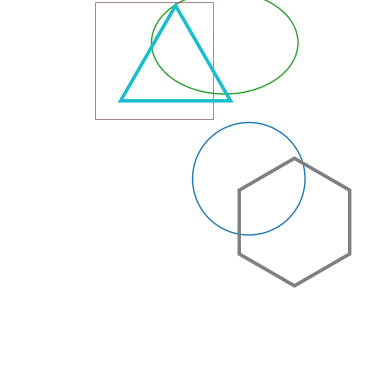[{"shape": "circle", "thickness": 1, "radius": 0.73, "center": [0.646, 0.536]}, {"shape": "oval", "thickness": 1, "radius": 0.95, "center": [0.584, 0.889]}, {"shape": "square", "thickness": 0.5, "radius": 0.76, "center": [0.4, 0.842]}, {"shape": "hexagon", "thickness": 2.5, "radius": 0.83, "center": [0.765, 0.423]}, {"shape": "triangle", "thickness": 2.5, "radius": 0.82, "center": [0.456, 0.821]}]